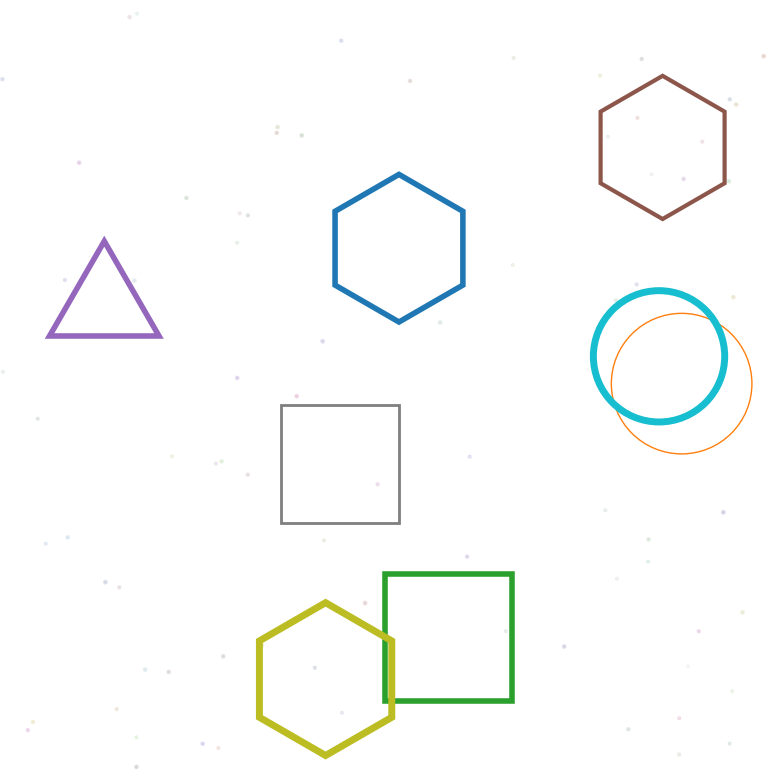[{"shape": "hexagon", "thickness": 2, "radius": 0.48, "center": [0.518, 0.678]}, {"shape": "circle", "thickness": 0.5, "radius": 0.46, "center": [0.885, 0.502]}, {"shape": "square", "thickness": 2, "radius": 0.41, "center": [0.582, 0.172]}, {"shape": "triangle", "thickness": 2, "radius": 0.41, "center": [0.135, 0.605]}, {"shape": "hexagon", "thickness": 1.5, "radius": 0.46, "center": [0.861, 0.809]}, {"shape": "square", "thickness": 1, "radius": 0.38, "center": [0.442, 0.397]}, {"shape": "hexagon", "thickness": 2.5, "radius": 0.5, "center": [0.423, 0.118]}, {"shape": "circle", "thickness": 2.5, "radius": 0.43, "center": [0.856, 0.537]}]